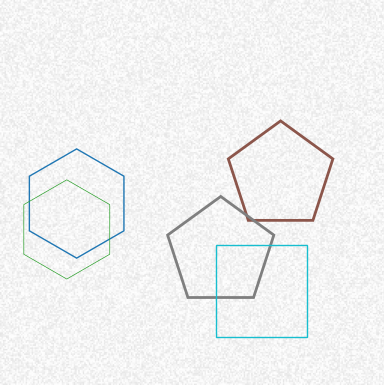[{"shape": "hexagon", "thickness": 1, "radius": 0.71, "center": [0.199, 0.471]}, {"shape": "hexagon", "thickness": 0.5, "radius": 0.64, "center": [0.173, 0.404]}, {"shape": "pentagon", "thickness": 2, "radius": 0.71, "center": [0.729, 0.543]}, {"shape": "pentagon", "thickness": 2, "radius": 0.73, "center": [0.573, 0.345]}, {"shape": "square", "thickness": 1, "radius": 0.59, "center": [0.68, 0.244]}]